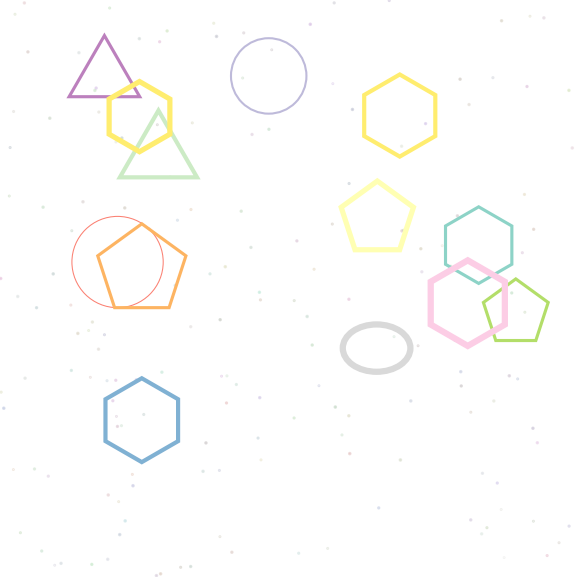[{"shape": "hexagon", "thickness": 1.5, "radius": 0.33, "center": [0.829, 0.575]}, {"shape": "pentagon", "thickness": 2.5, "radius": 0.33, "center": [0.653, 0.62]}, {"shape": "circle", "thickness": 1, "radius": 0.33, "center": [0.465, 0.868]}, {"shape": "circle", "thickness": 0.5, "radius": 0.4, "center": [0.204, 0.545]}, {"shape": "hexagon", "thickness": 2, "radius": 0.36, "center": [0.246, 0.272]}, {"shape": "pentagon", "thickness": 1.5, "radius": 0.4, "center": [0.246, 0.531]}, {"shape": "pentagon", "thickness": 1.5, "radius": 0.29, "center": [0.893, 0.457]}, {"shape": "hexagon", "thickness": 3, "radius": 0.37, "center": [0.81, 0.474]}, {"shape": "oval", "thickness": 3, "radius": 0.29, "center": [0.652, 0.396]}, {"shape": "triangle", "thickness": 1.5, "radius": 0.35, "center": [0.181, 0.867]}, {"shape": "triangle", "thickness": 2, "radius": 0.39, "center": [0.274, 0.731]}, {"shape": "hexagon", "thickness": 2, "radius": 0.36, "center": [0.692, 0.799]}, {"shape": "hexagon", "thickness": 2.5, "radius": 0.3, "center": [0.242, 0.797]}]